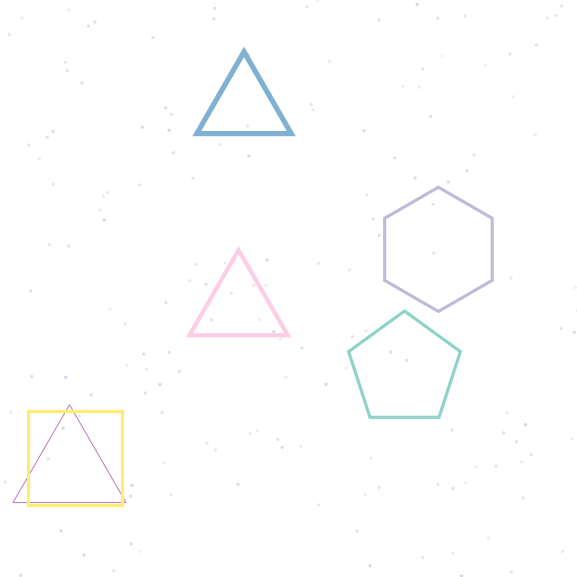[{"shape": "pentagon", "thickness": 1.5, "radius": 0.51, "center": [0.7, 0.359]}, {"shape": "hexagon", "thickness": 1.5, "radius": 0.54, "center": [0.759, 0.567]}, {"shape": "triangle", "thickness": 2.5, "radius": 0.47, "center": [0.423, 0.815]}, {"shape": "triangle", "thickness": 2, "radius": 0.49, "center": [0.413, 0.468]}, {"shape": "triangle", "thickness": 0.5, "radius": 0.56, "center": [0.12, 0.185]}, {"shape": "square", "thickness": 1.5, "radius": 0.41, "center": [0.13, 0.206]}]